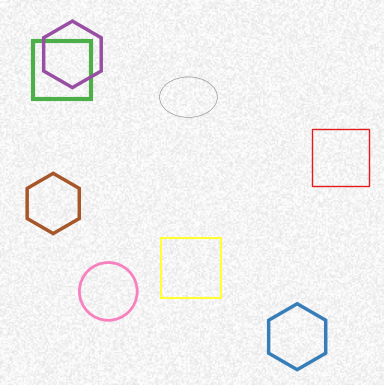[{"shape": "square", "thickness": 1, "radius": 0.37, "center": [0.885, 0.591]}, {"shape": "hexagon", "thickness": 2.5, "radius": 0.43, "center": [0.772, 0.125]}, {"shape": "square", "thickness": 3, "radius": 0.37, "center": [0.161, 0.819]}, {"shape": "hexagon", "thickness": 2.5, "radius": 0.43, "center": [0.188, 0.859]}, {"shape": "square", "thickness": 1.5, "radius": 0.39, "center": [0.496, 0.304]}, {"shape": "hexagon", "thickness": 2.5, "radius": 0.39, "center": [0.138, 0.472]}, {"shape": "circle", "thickness": 2, "radius": 0.38, "center": [0.281, 0.243]}, {"shape": "oval", "thickness": 0.5, "radius": 0.38, "center": [0.489, 0.748]}]